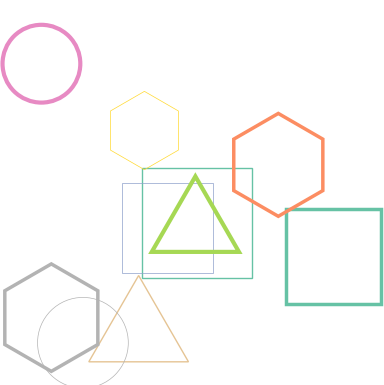[{"shape": "square", "thickness": 1, "radius": 0.71, "center": [0.512, 0.421]}, {"shape": "square", "thickness": 2.5, "radius": 0.62, "center": [0.866, 0.334]}, {"shape": "hexagon", "thickness": 2.5, "radius": 0.67, "center": [0.723, 0.572]}, {"shape": "square", "thickness": 0.5, "radius": 0.59, "center": [0.436, 0.408]}, {"shape": "circle", "thickness": 3, "radius": 0.51, "center": [0.108, 0.835]}, {"shape": "triangle", "thickness": 3, "radius": 0.65, "center": [0.507, 0.411]}, {"shape": "hexagon", "thickness": 0.5, "radius": 0.51, "center": [0.375, 0.661]}, {"shape": "triangle", "thickness": 1, "radius": 0.75, "center": [0.36, 0.135]}, {"shape": "circle", "thickness": 0.5, "radius": 0.59, "center": [0.215, 0.11]}, {"shape": "hexagon", "thickness": 2.5, "radius": 0.7, "center": [0.133, 0.175]}]